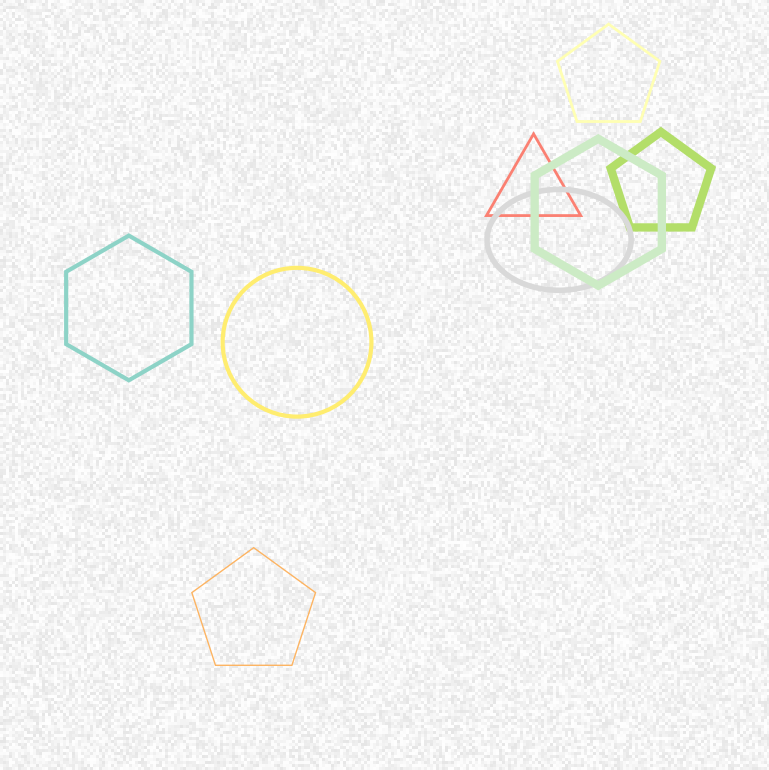[{"shape": "hexagon", "thickness": 1.5, "radius": 0.47, "center": [0.167, 0.6]}, {"shape": "pentagon", "thickness": 1, "radius": 0.35, "center": [0.79, 0.899]}, {"shape": "triangle", "thickness": 1, "radius": 0.35, "center": [0.693, 0.755]}, {"shape": "pentagon", "thickness": 0.5, "radius": 0.42, "center": [0.329, 0.204]}, {"shape": "pentagon", "thickness": 3, "radius": 0.34, "center": [0.858, 0.76]}, {"shape": "oval", "thickness": 2, "radius": 0.47, "center": [0.726, 0.689]}, {"shape": "hexagon", "thickness": 3, "radius": 0.48, "center": [0.777, 0.724]}, {"shape": "circle", "thickness": 1.5, "radius": 0.48, "center": [0.386, 0.556]}]